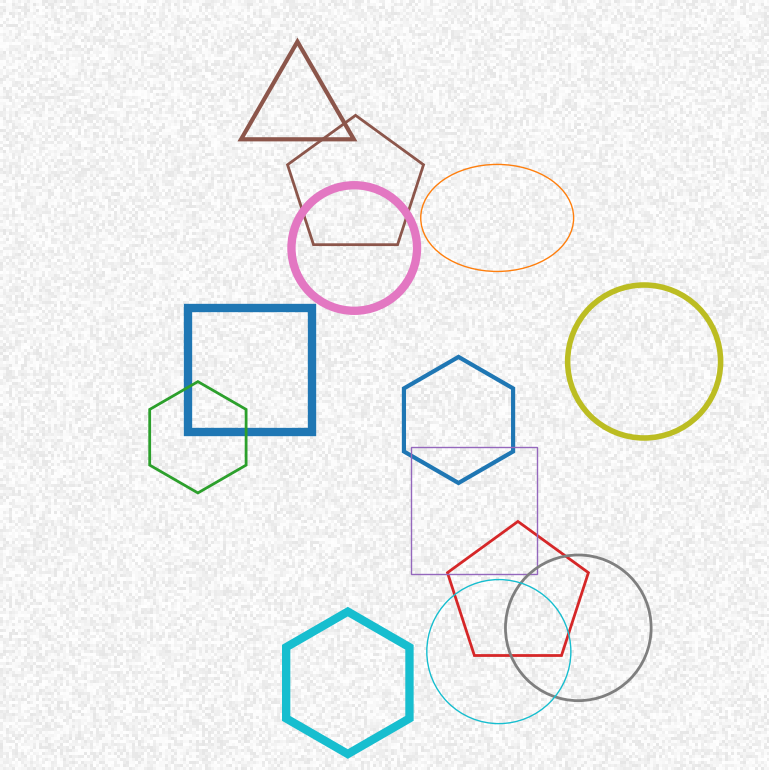[{"shape": "hexagon", "thickness": 1.5, "radius": 0.41, "center": [0.595, 0.455]}, {"shape": "square", "thickness": 3, "radius": 0.4, "center": [0.324, 0.52]}, {"shape": "oval", "thickness": 0.5, "radius": 0.5, "center": [0.646, 0.717]}, {"shape": "hexagon", "thickness": 1, "radius": 0.36, "center": [0.257, 0.432]}, {"shape": "pentagon", "thickness": 1, "radius": 0.48, "center": [0.673, 0.227]}, {"shape": "square", "thickness": 0.5, "radius": 0.41, "center": [0.615, 0.337]}, {"shape": "pentagon", "thickness": 1, "radius": 0.46, "center": [0.462, 0.757]}, {"shape": "triangle", "thickness": 1.5, "radius": 0.42, "center": [0.386, 0.861]}, {"shape": "circle", "thickness": 3, "radius": 0.41, "center": [0.46, 0.678]}, {"shape": "circle", "thickness": 1, "radius": 0.47, "center": [0.751, 0.185]}, {"shape": "circle", "thickness": 2, "radius": 0.5, "center": [0.837, 0.531]}, {"shape": "circle", "thickness": 0.5, "radius": 0.47, "center": [0.648, 0.154]}, {"shape": "hexagon", "thickness": 3, "radius": 0.46, "center": [0.452, 0.113]}]